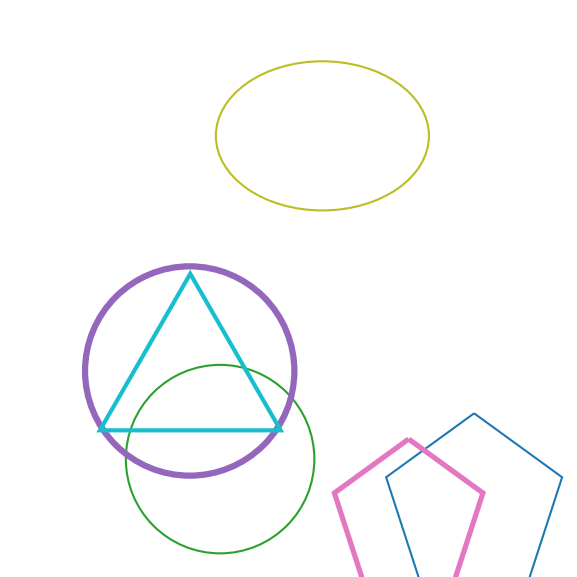[{"shape": "pentagon", "thickness": 1, "radius": 0.8, "center": [0.821, 0.123]}, {"shape": "circle", "thickness": 1, "radius": 0.82, "center": [0.381, 0.204]}, {"shape": "circle", "thickness": 3, "radius": 0.91, "center": [0.328, 0.357]}, {"shape": "pentagon", "thickness": 2.5, "radius": 0.68, "center": [0.708, 0.104]}, {"shape": "oval", "thickness": 1, "radius": 0.92, "center": [0.558, 0.764]}, {"shape": "triangle", "thickness": 2, "radius": 0.9, "center": [0.329, 0.344]}]